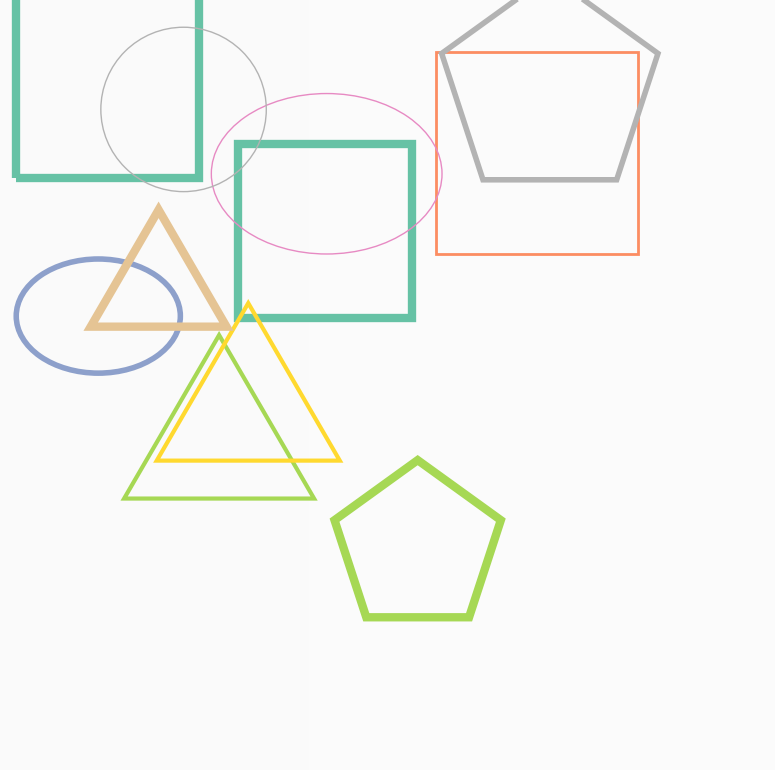[{"shape": "square", "thickness": 3, "radius": 0.56, "center": [0.419, 0.7]}, {"shape": "square", "thickness": 3, "radius": 0.59, "center": [0.139, 0.887]}, {"shape": "square", "thickness": 1, "radius": 0.65, "center": [0.693, 0.801]}, {"shape": "oval", "thickness": 2, "radius": 0.53, "center": [0.127, 0.59]}, {"shape": "oval", "thickness": 0.5, "radius": 0.74, "center": [0.422, 0.774]}, {"shape": "triangle", "thickness": 1.5, "radius": 0.71, "center": [0.283, 0.423]}, {"shape": "pentagon", "thickness": 3, "radius": 0.56, "center": [0.539, 0.29]}, {"shape": "triangle", "thickness": 1.5, "radius": 0.68, "center": [0.32, 0.47]}, {"shape": "triangle", "thickness": 3, "radius": 0.51, "center": [0.205, 0.626]}, {"shape": "pentagon", "thickness": 2, "radius": 0.73, "center": [0.709, 0.885]}, {"shape": "circle", "thickness": 0.5, "radius": 0.53, "center": [0.237, 0.858]}]